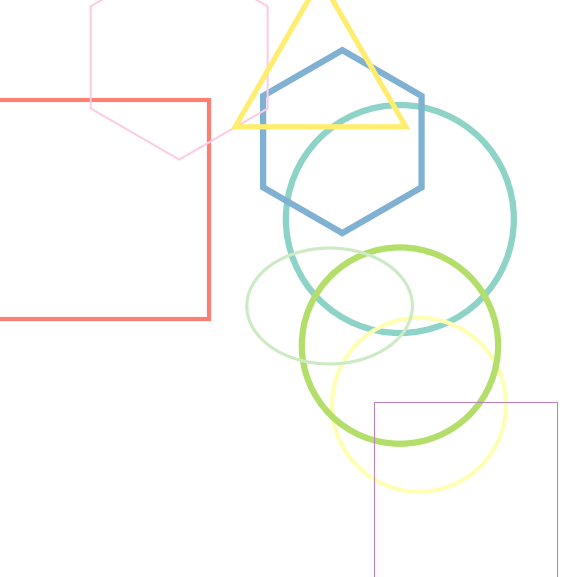[{"shape": "circle", "thickness": 3, "radius": 0.99, "center": [0.692, 0.62]}, {"shape": "circle", "thickness": 2, "radius": 0.75, "center": [0.726, 0.298]}, {"shape": "square", "thickness": 2, "radius": 0.95, "center": [0.172, 0.636]}, {"shape": "hexagon", "thickness": 3, "radius": 0.79, "center": [0.593, 0.754]}, {"shape": "circle", "thickness": 3, "radius": 0.85, "center": [0.693, 0.401]}, {"shape": "hexagon", "thickness": 1, "radius": 0.88, "center": [0.31, 0.9]}, {"shape": "square", "thickness": 0.5, "radius": 0.79, "center": [0.806, 0.145]}, {"shape": "oval", "thickness": 1.5, "radius": 0.72, "center": [0.571, 0.469]}, {"shape": "triangle", "thickness": 2.5, "radius": 0.85, "center": [0.555, 0.865]}]